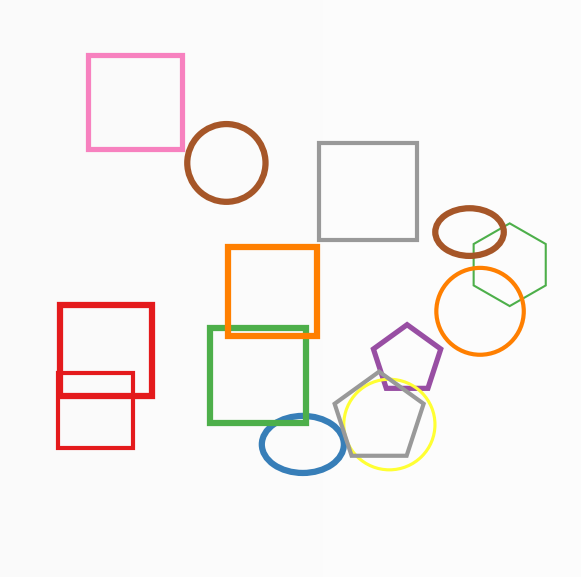[{"shape": "square", "thickness": 3, "radius": 0.4, "center": [0.183, 0.392]}, {"shape": "square", "thickness": 2, "radius": 0.32, "center": [0.164, 0.289]}, {"shape": "oval", "thickness": 3, "radius": 0.35, "center": [0.521, 0.23]}, {"shape": "square", "thickness": 3, "radius": 0.41, "center": [0.444, 0.349]}, {"shape": "hexagon", "thickness": 1, "radius": 0.36, "center": [0.877, 0.541]}, {"shape": "pentagon", "thickness": 2.5, "radius": 0.3, "center": [0.7, 0.376]}, {"shape": "circle", "thickness": 2, "radius": 0.38, "center": [0.826, 0.46]}, {"shape": "square", "thickness": 3, "radius": 0.38, "center": [0.469, 0.495]}, {"shape": "circle", "thickness": 1.5, "radius": 0.39, "center": [0.67, 0.264]}, {"shape": "circle", "thickness": 3, "radius": 0.34, "center": [0.389, 0.717]}, {"shape": "oval", "thickness": 3, "radius": 0.29, "center": [0.808, 0.597]}, {"shape": "square", "thickness": 2.5, "radius": 0.41, "center": [0.232, 0.823]}, {"shape": "pentagon", "thickness": 2, "radius": 0.4, "center": [0.652, 0.275]}, {"shape": "square", "thickness": 2, "radius": 0.42, "center": [0.634, 0.667]}]